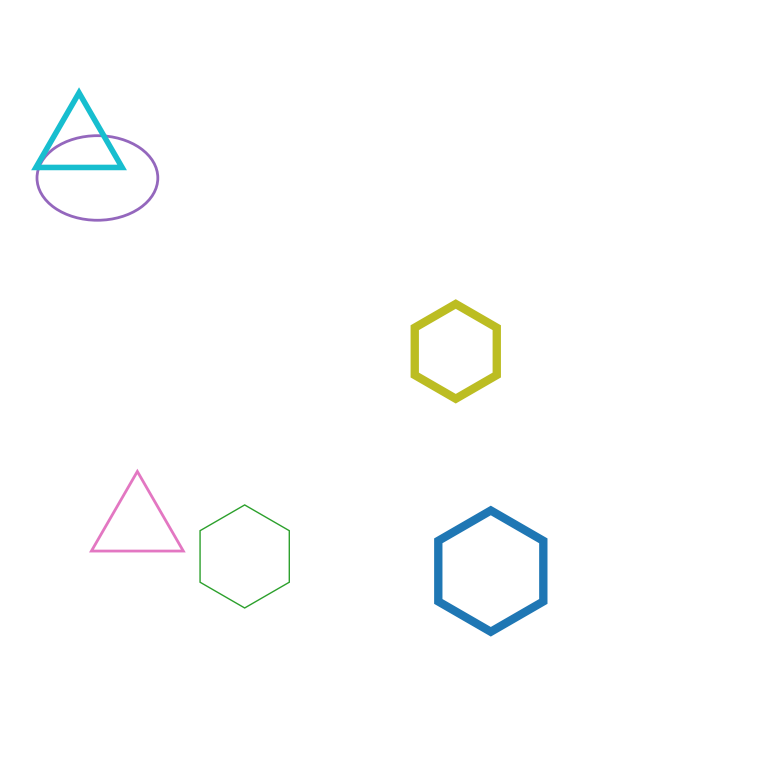[{"shape": "hexagon", "thickness": 3, "radius": 0.39, "center": [0.637, 0.258]}, {"shape": "hexagon", "thickness": 0.5, "radius": 0.33, "center": [0.318, 0.277]}, {"shape": "oval", "thickness": 1, "radius": 0.39, "center": [0.127, 0.769]}, {"shape": "triangle", "thickness": 1, "radius": 0.34, "center": [0.178, 0.319]}, {"shape": "hexagon", "thickness": 3, "radius": 0.31, "center": [0.592, 0.544]}, {"shape": "triangle", "thickness": 2, "radius": 0.32, "center": [0.103, 0.815]}]